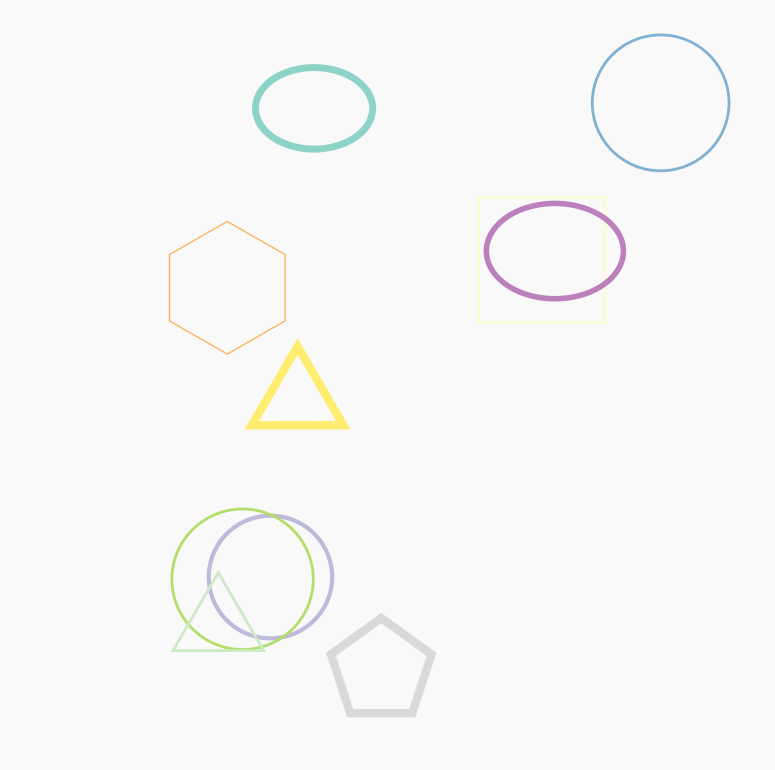[{"shape": "oval", "thickness": 2.5, "radius": 0.38, "center": [0.405, 0.859]}, {"shape": "square", "thickness": 0.5, "radius": 0.41, "center": [0.698, 0.663]}, {"shape": "circle", "thickness": 1.5, "radius": 0.4, "center": [0.349, 0.251]}, {"shape": "circle", "thickness": 1, "radius": 0.44, "center": [0.852, 0.866]}, {"shape": "hexagon", "thickness": 0.5, "radius": 0.43, "center": [0.293, 0.626]}, {"shape": "circle", "thickness": 1, "radius": 0.46, "center": [0.313, 0.248]}, {"shape": "pentagon", "thickness": 3, "radius": 0.34, "center": [0.492, 0.129]}, {"shape": "oval", "thickness": 2, "radius": 0.44, "center": [0.716, 0.674]}, {"shape": "triangle", "thickness": 1, "radius": 0.34, "center": [0.282, 0.189]}, {"shape": "triangle", "thickness": 3, "radius": 0.34, "center": [0.384, 0.482]}]